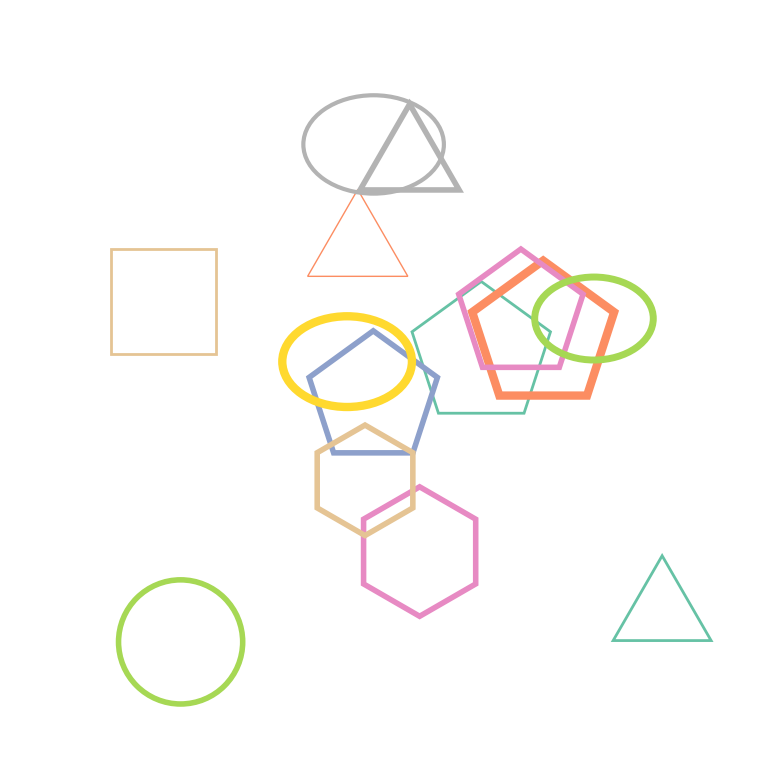[{"shape": "triangle", "thickness": 1, "radius": 0.37, "center": [0.86, 0.205]}, {"shape": "pentagon", "thickness": 1, "radius": 0.47, "center": [0.625, 0.54]}, {"shape": "triangle", "thickness": 0.5, "radius": 0.38, "center": [0.465, 0.679]}, {"shape": "pentagon", "thickness": 3, "radius": 0.48, "center": [0.705, 0.565]}, {"shape": "pentagon", "thickness": 2, "radius": 0.44, "center": [0.485, 0.483]}, {"shape": "hexagon", "thickness": 2, "radius": 0.42, "center": [0.545, 0.284]}, {"shape": "pentagon", "thickness": 2, "radius": 0.42, "center": [0.676, 0.592]}, {"shape": "circle", "thickness": 2, "radius": 0.4, "center": [0.235, 0.166]}, {"shape": "oval", "thickness": 2.5, "radius": 0.38, "center": [0.771, 0.586]}, {"shape": "oval", "thickness": 3, "radius": 0.42, "center": [0.451, 0.53]}, {"shape": "hexagon", "thickness": 2, "radius": 0.36, "center": [0.474, 0.376]}, {"shape": "square", "thickness": 1, "radius": 0.34, "center": [0.212, 0.608]}, {"shape": "triangle", "thickness": 2, "radius": 0.37, "center": [0.532, 0.79]}, {"shape": "oval", "thickness": 1.5, "radius": 0.46, "center": [0.485, 0.812]}]